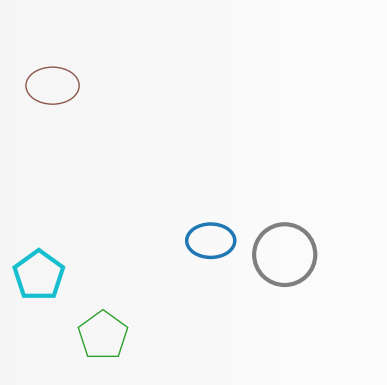[{"shape": "oval", "thickness": 2.5, "radius": 0.31, "center": [0.544, 0.375]}, {"shape": "pentagon", "thickness": 1, "radius": 0.34, "center": [0.266, 0.129]}, {"shape": "oval", "thickness": 1, "radius": 0.34, "center": [0.136, 0.778]}, {"shape": "circle", "thickness": 3, "radius": 0.39, "center": [0.735, 0.339]}, {"shape": "pentagon", "thickness": 3, "radius": 0.33, "center": [0.1, 0.285]}]